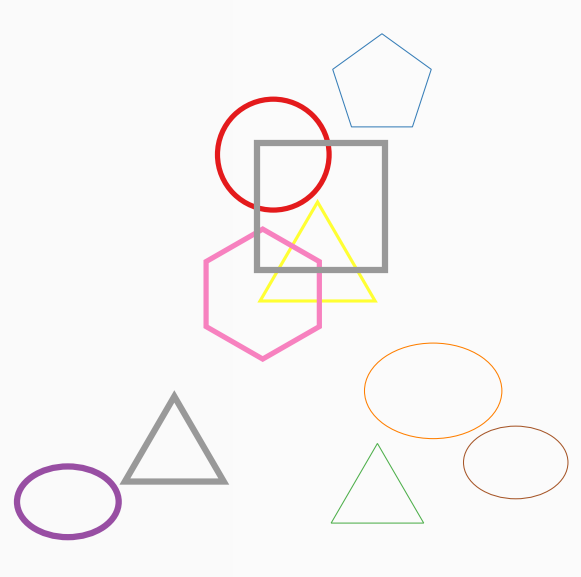[{"shape": "circle", "thickness": 2.5, "radius": 0.48, "center": [0.47, 0.731]}, {"shape": "pentagon", "thickness": 0.5, "radius": 0.45, "center": [0.657, 0.852]}, {"shape": "triangle", "thickness": 0.5, "radius": 0.46, "center": [0.649, 0.139]}, {"shape": "oval", "thickness": 3, "radius": 0.44, "center": [0.117, 0.13]}, {"shape": "oval", "thickness": 0.5, "radius": 0.59, "center": [0.745, 0.322]}, {"shape": "triangle", "thickness": 1.5, "radius": 0.57, "center": [0.546, 0.535]}, {"shape": "oval", "thickness": 0.5, "radius": 0.45, "center": [0.887, 0.198]}, {"shape": "hexagon", "thickness": 2.5, "radius": 0.56, "center": [0.452, 0.49]}, {"shape": "triangle", "thickness": 3, "radius": 0.49, "center": [0.3, 0.214]}, {"shape": "square", "thickness": 3, "radius": 0.55, "center": [0.552, 0.642]}]